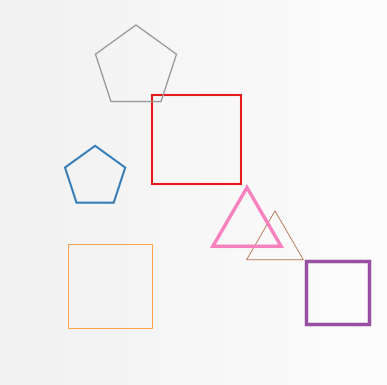[{"shape": "square", "thickness": 1.5, "radius": 0.58, "center": [0.507, 0.639]}, {"shape": "pentagon", "thickness": 1.5, "radius": 0.41, "center": [0.245, 0.54]}, {"shape": "square", "thickness": 2.5, "radius": 0.41, "center": [0.871, 0.241]}, {"shape": "square", "thickness": 0.5, "radius": 0.54, "center": [0.284, 0.257]}, {"shape": "triangle", "thickness": 0.5, "radius": 0.42, "center": [0.71, 0.368]}, {"shape": "triangle", "thickness": 2.5, "radius": 0.51, "center": [0.637, 0.411]}, {"shape": "pentagon", "thickness": 1, "radius": 0.55, "center": [0.351, 0.825]}]